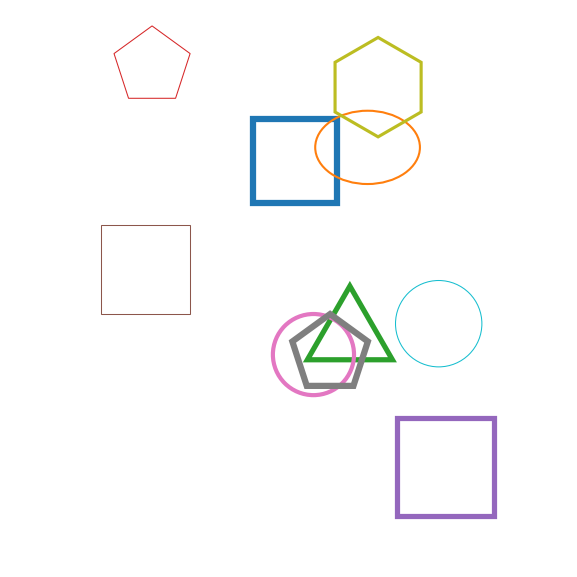[{"shape": "square", "thickness": 3, "radius": 0.37, "center": [0.511, 0.72]}, {"shape": "oval", "thickness": 1, "radius": 0.45, "center": [0.636, 0.744]}, {"shape": "triangle", "thickness": 2.5, "radius": 0.43, "center": [0.606, 0.419]}, {"shape": "pentagon", "thickness": 0.5, "radius": 0.35, "center": [0.263, 0.885]}, {"shape": "square", "thickness": 2.5, "radius": 0.42, "center": [0.771, 0.19]}, {"shape": "square", "thickness": 0.5, "radius": 0.38, "center": [0.252, 0.532]}, {"shape": "circle", "thickness": 2, "radius": 0.35, "center": [0.543, 0.385]}, {"shape": "pentagon", "thickness": 3, "radius": 0.34, "center": [0.572, 0.387]}, {"shape": "hexagon", "thickness": 1.5, "radius": 0.43, "center": [0.655, 0.848]}, {"shape": "circle", "thickness": 0.5, "radius": 0.37, "center": [0.76, 0.439]}]